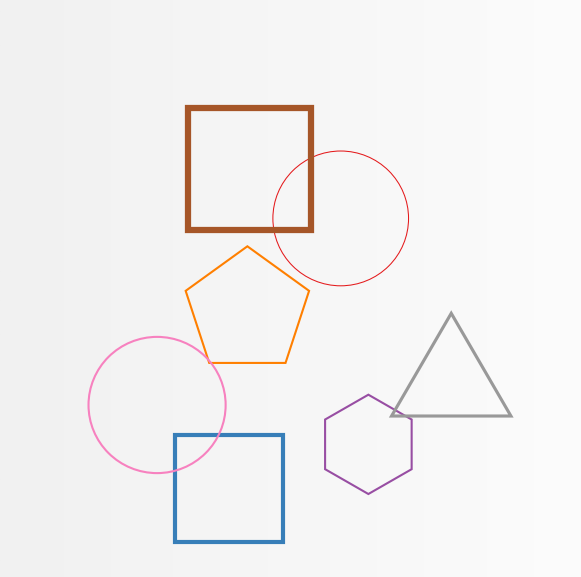[{"shape": "circle", "thickness": 0.5, "radius": 0.58, "center": [0.586, 0.621]}, {"shape": "square", "thickness": 2, "radius": 0.46, "center": [0.394, 0.154]}, {"shape": "hexagon", "thickness": 1, "radius": 0.43, "center": [0.634, 0.23]}, {"shape": "pentagon", "thickness": 1, "radius": 0.56, "center": [0.426, 0.461]}, {"shape": "square", "thickness": 3, "radius": 0.53, "center": [0.429, 0.707]}, {"shape": "circle", "thickness": 1, "radius": 0.59, "center": [0.27, 0.298]}, {"shape": "triangle", "thickness": 1.5, "radius": 0.59, "center": [0.776, 0.338]}]